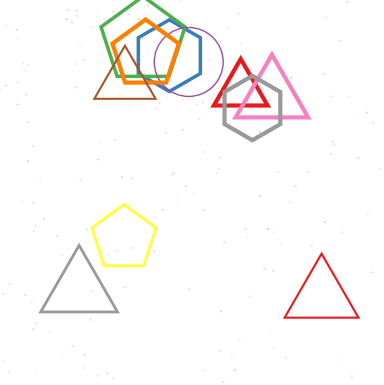[{"shape": "triangle", "thickness": 1.5, "radius": 0.55, "center": [0.835, 0.23]}, {"shape": "triangle", "thickness": 3, "radius": 0.4, "center": [0.625, 0.766]}, {"shape": "hexagon", "thickness": 2.5, "radius": 0.47, "center": [0.44, 0.856]}, {"shape": "pentagon", "thickness": 2.5, "radius": 0.57, "center": [0.372, 0.895]}, {"shape": "circle", "thickness": 1, "radius": 0.45, "center": [0.49, 0.839]}, {"shape": "pentagon", "thickness": 3, "radius": 0.45, "center": [0.378, 0.859]}, {"shape": "pentagon", "thickness": 2, "radius": 0.44, "center": [0.322, 0.381]}, {"shape": "triangle", "thickness": 1.5, "radius": 0.46, "center": [0.325, 0.789]}, {"shape": "triangle", "thickness": 3, "radius": 0.54, "center": [0.706, 0.749]}, {"shape": "triangle", "thickness": 2, "radius": 0.58, "center": [0.205, 0.247]}, {"shape": "hexagon", "thickness": 3, "radius": 0.42, "center": [0.656, 0.719]}]